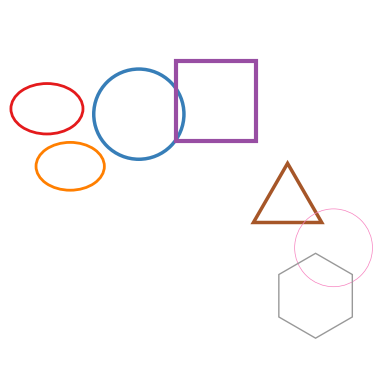[{"shape": "oval", "thickness": 2, "radius": 0.47, "center": [0.122, 0.718]}, {"shape": "circle", "thickness": 2.5, "radius": 0.59, "center": [0.361, 0.703]}, {"shape": "square", "thickness": 3, "radius": 0.52, "center": [0.561, 0.738]}, {"shape": "oval", "thickness": 2, "radius": 0.44, "center": [0.182, 0.568]}, {"shape": "triangle", "thickness": 2.5, "radius": 0.51, "center": [0.747, 0.473]}, {"shape": "circle", "thickness": 0.5, "radius": 0.51, "center": [0.866, 0.356]}, {"shape": "hexagon", "thickness": 1, "radius": 0.55, "center": [0.82, 0.232]}]